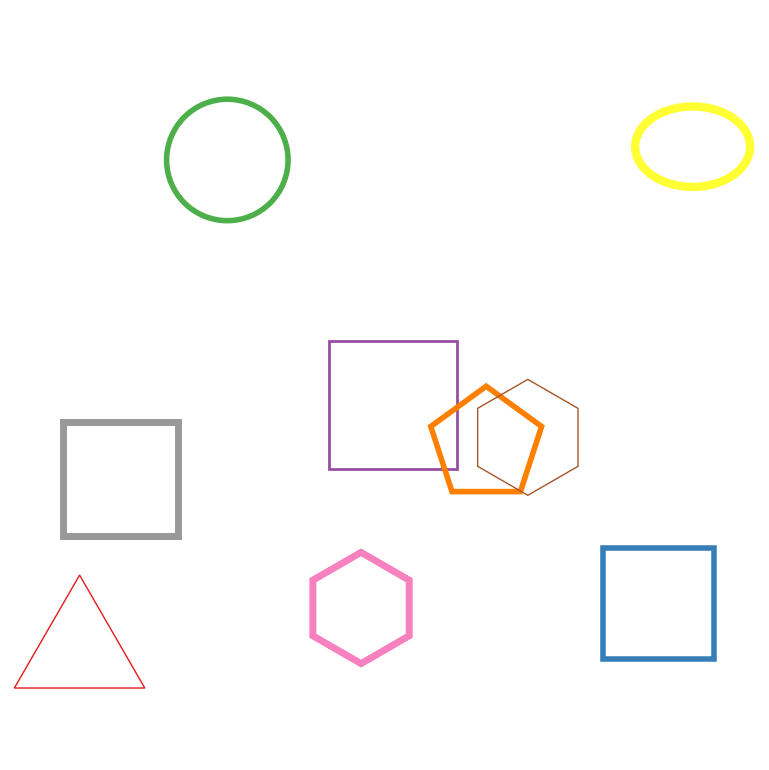[{"shape": "triangle", "thickness": 0.5, "radius": 0.49, "center": [0.103, 0.155]}, {"shape": "square", "thickness": 2, "radius": 0.36, "center": [0.856, 0.216]}, {"shape": "circle", "thickness": 2, "radius": 0.39, "center": [0.295, 0.792]}, {"shape": "square", "thickness": 1, "radius": 0.41, "center": [0.511, 0.474]}, {"shape": "pentagon", "thickness": 2, "radius": 0.38, "center": [0.631, 0.423]}, {"shape": "oval", "thickness": 3, "radius": 0.37, "center": [0.9, 0.81]}, {"shape": "hexagon", "thickness": 0.5, "radius": 0.38, "center": [0.685, 0.432]}, {"shape": "hexagon", "thickness": 2.5, "radius": 0.36, "center": [0.469, 0.21]}, {"shape": "square", "thickness": 2.5, "radius": 0.37, "center": [0.157, 0.378]}]